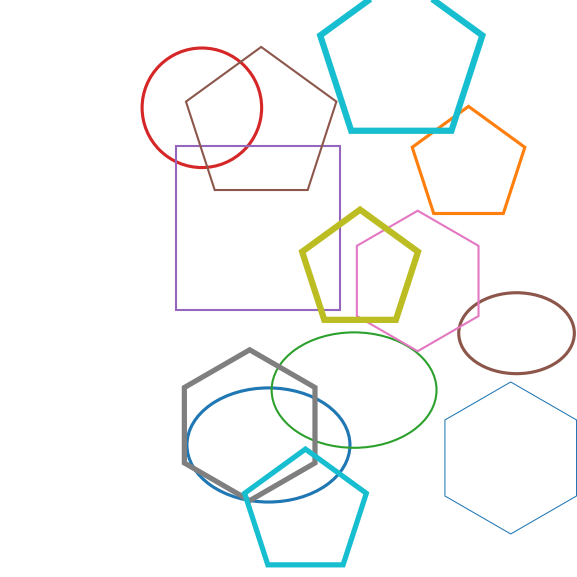[{"shape": "hexagon", "thickness": 0.5, "radius": 0.66, "center": [0.884, 0.206]}, {"shape": "oval", "thickness": 1.5, "radius": 0.71, "center": [0.465, 0.229]}, {"shape": "pentagon", "thickness": 1.5, "radius": 0.51, "center": [0.811, 0.712]}, {"shape": "oval", "thickness": 1, "radius": 0.71, "center": [0.613, 0.324]}, {"shape": "circle", "thickness": 1.5, "radius": 0.52, "center": [0.35, 0.812]}, {"shape": "square", "thickness": 1, "radius": 0.71, "center": [0.446, 0.604]}, {"shape": "pentagon", "thickness": 1, "radius": 0.68, "center": [0.452, 0.781]}, {"shape": "oval", "thickness": 1.5, "radius": 0.5, "center": [0.894, 0.422]}, {"shape": "hexagon", "thickness": 1, "radius": 0.61, "center": [0.723, 0.513]}, {"shape": "hexagon", "thickness": 2.5, "radius": 0.65, "center": [0.432, 0.263]}, {"shape": "pentagon", "thickness": 3, "radius": 0.53, "center": [0.624, 0.531]}, {"shape": "pentagon", "thickness": 2.5, "radius": 0.55, "center": [0.529, 0.111]}, {"shape": "pentagon", "thickness": 3, "radius": 0.74, "center": [0.695, 0.892]}]